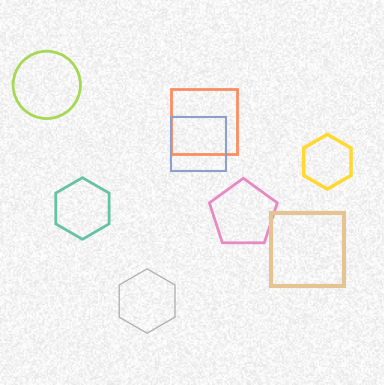[{"shape": "hexagon", "thickness": 2, "radius": 0.4, "center": [0.214, 0.458]}, {"shape": "square", "thickness": 2, "radius": 0.43, "center": [0.529, 0.685]}, {"shape": "square", "thickness": 1.5, "radius": 0.36, "center": [0.516, 0.626]}, {"shape": "pentagon", "thickness": 2, "radius": 0.46, "center": [0.632, 0.444]}, {"shape": "circle", "thickness": 2, "radius": 0.44, "center": [0.121, 0.78]}, {"shape": "hexagon", "thickness": 2.5, "radius": 0.36, "center": [0.85, 0.58]}, {"shape": "square", "thickness": 3, "radius": 0.47, "center": [0.798, 0.351]}, {"shape": "hexagon", "thickness": 1, "radius": 0.42, "center": [0.382, 0.218]}]